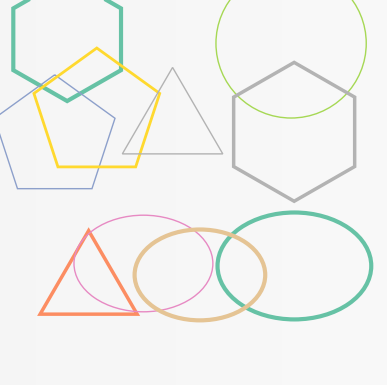[{"shape": "oval", "thickness": 3, "radius": 0.99, "center": [0.76, 0.309]}, {"shape": "hexagon", "thickness": 3, "radius": 0.8, "center": [0.173, 0.898]}, {"shape": "triangle", "thickness": 2.5, "radius": 0.72, "center": [0.229, 0.256]}, {"shape": "pentagon", "thickness": 1, "radius": 0.82, "center": [0.141, 0.642]}, {"shape": "oval", "thickness": 1, "radius": 0.9, "center": [0.37, 0.316]}, {"shape": "circle", "thickness": 1, "radius": 0.97, "center": [0.751, 0.887]}, {"shape": "pentagon", "thickness": 2, "radius": 0.85, "center": [0.25, 0.705]}, {"shape": "oval", "thickness": 3, "radius": 0.84, "center": [0.516, 0.286]}, {"shape": "hexagon", "thickness": 2.5, "radius": 0.9, "center": [0.759, 0.658]}, {"shape": "triangle", "thickness": 1, "radius": 0.75, "center": [0.445, 0.675]}]